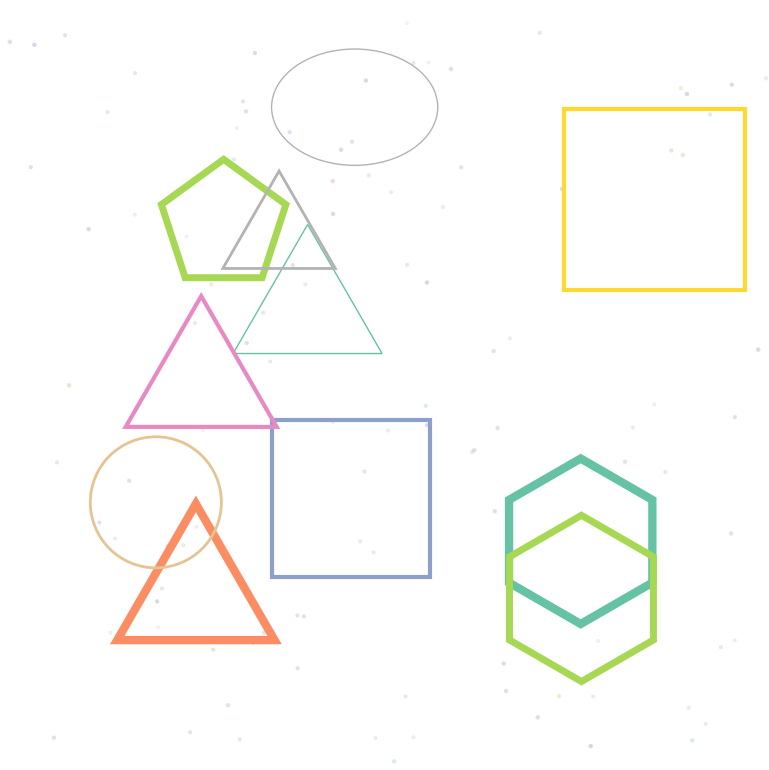[{"shape": "hexagon", "thickness": 3, "radius": 0.54, "center": [0.754, 0.297]}, {"shape": "triangle", "thickness": 0.5, "radius": 0.56, "center": [0.399, 0.597]}, {"shape": "triangle", "thickness": 3, "radius": 0.59, "center": [0.254, 0.228]}, {"shape": "square", "thickness": 1.5, "radius": 0.51, "center": [0.456, 0.352]}, {"shape": "triangle", "thickness": 1.5, "radius": 0.57, "center": [0.261, 0.502]}, {"shape": "hexagon", "thickness": 2.5, "radius": 0.54, "center": [0.755, 0.223]}, {"shape": "pentagon", "thickness": 2.5, "radius": 0.42, "center": [0.29, 0.708]}, {"shape": "square", "thickness": 1.5, "radius": 0.59, "center": [0.85, 0.741]}, {"shape": "circle", "thickness": 1, "radius": 0.43, "center": [0.202, 0.348]}, {"shape": "triangle", "thickness": 1, "radius": 0.42, "center": [0.362, 0.694]}, {"shape": "oval", "thickness": 0.5, "radius": 0.54, "center": [0.461, 0.861]}]